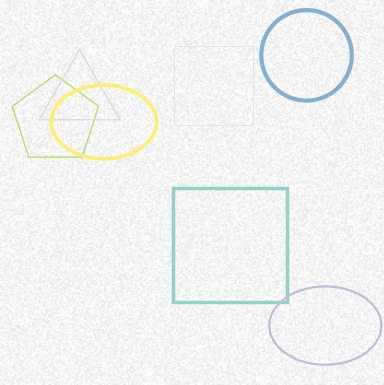[{"shape": "square", "thickness": 2.5, "radius": 0.74, "center": [0.597, 0.363]}, {"shape": "oval", "thickness": 1.5, "radius": 0.73, "center": [0.845, 0.154]}, {"shape": "circle", "thickness": 3, "radius": 0.59, "center": [0.796, 0.856]}, {"shape": "pentagon", "thickness": 1, "radius": 0.59, "center": [0.144, 0.687]}, {"shape": "triangle", "thickness": 1, "radius": 0.61, "center": [0.207, 0.75]}, {"shape": "square", "thickness": 0.5, "radius": 0.51, "center": [0.554, 0.778]}, {"shape": "oval", "thickness": 2.5, "radius": 0.68, "center": [0.27, 0.683]}]